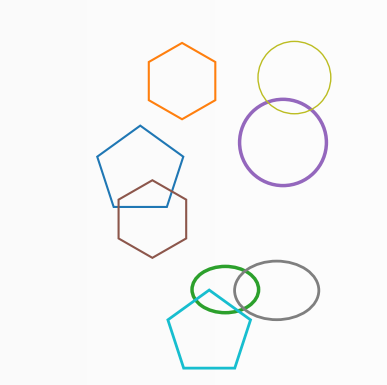[{"shape": "pentagon", "thickness": 1.5, "radius": 0.58, "center": [0.362, 0.557]}, {"shape": "hexagon", "thickness": 1.5, "radius": 0.5, "center": [0.47, 0.789]}, {"shape": "oval", "thickness": 2.5, "radius": 0.43, "center": [0.581, 0.248]}, {"shape": "circle", "thickness": 2.5, "radius": 0.56, "center": [0.73, 0.63]}, {"shape": "hexagon", "thickness": 1.5, "radius": 0.5, "center": [0.393, 0.431]}, {"shape": "oval", "thickness": 2, "radius": 0.54, "center": [0.714, 0.246]}, {"shape": "circle", "thickness": 1, "radius": 0.47, "center": [0.76, 0.799]}, {"shape": "pentagon", "thickness": 2, "radius": 0.56, "center": [0.54, 0.135]}]